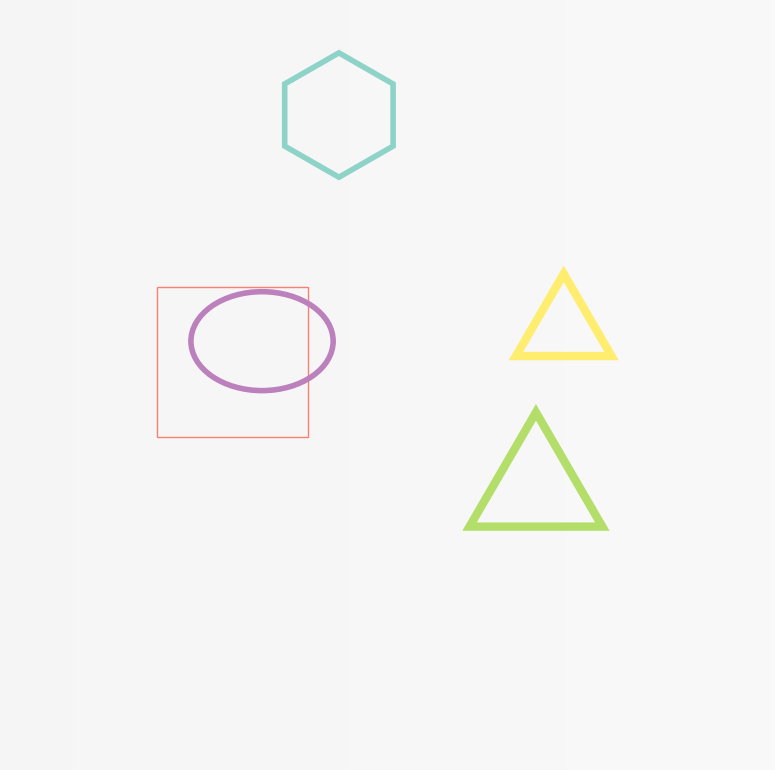[{"shape": "hexagon", "thickness": 2, "radius": 0.4, "center": [0.437, 0.851]}, {"shape": "square", "thickness": 0.5, "radius": 0.49, "center": [0.3, 0.529]}, {"shape": "triangle", "thickness": 3, "radius": 0.49, "center": [0.692, 0.366]}, {"shape": "oval", "thickness": 2, "radius": 0.46, "center": [0.338, 0.557]}, {"shape": "triangle", "thickness": 3, "radius": 0.36, "center": [0.727, 0.573]}]